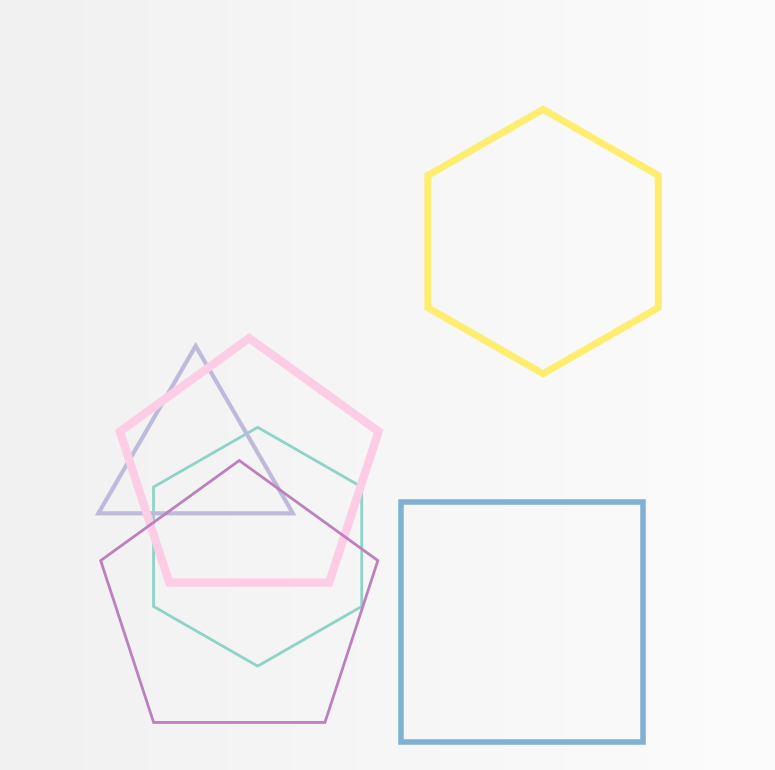[{"shape": "hexagon", "thickness": 1, "radius": 0.78, "center": [0.332, 0.29]}, {"shape": "triangle", "thickness": 1.5, "radius": 0.72, "center": [0.252, 0.406]}, {"shape": "square", "thickness": 2, "radius": 0.78, "center": [0.673, 0.192]}, {"shape": "pentagon", "thickness": 3, "radius": 0.88, "center": [0.322, 0.385]}, {"shape": "pentagon", "thickness": 1, "radius": 0.94, "center": [0.309, 0.214]}, {"shape": "hexagon", "thickness": 2.5, "radius": 0.86, "center": [0.701, 0.686]}]